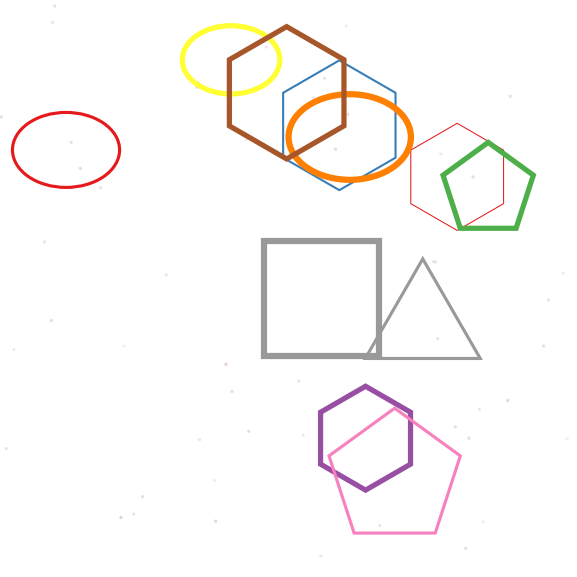[{"shape": "oval", "thickness": 1.5, "radius": 0.46, "center": [0.114, 0.74]}, {"shape": "hexagon", "thickness": 0.5, "radius": 0.46, "center": [0.792, 0.693]}, {"shape": "hexagon", "thickness": 1, "radius": 0.56, "center": [0.588, 0.782]}, {"shape": "pentagon", "thickness": 2.5, "radius": 0.41, "center": [0.845, 0.67]}, {"shape": "hexagon", "thickness": 2.5, "radius": 0.45, "center": [0.633, 0.24]}, {"shape": "oval", "thickness": 3, "radius": 0.53, "center": [0.606, 0.762]}, {"shape": "oval", "thickness": 2.5, "radius": 0.42, "center": [0.4, 0.896]}, {"shape": "hexagon", "thickness": 2.5, "radius": 0.57, "center": [0.496, 0.838]}, {"shape": "pentagon", "thickness": 1.5, "radius": 0.6, "center": [0.683, 0.173]}, {"shape": "square", "thickness": 3, "radius": 0.5, "center": [0.557, 0.483]}, {"shape": "triangle", "thickness": 1.5, "radius": 0.57, "center": [0.732, 0.436]}]